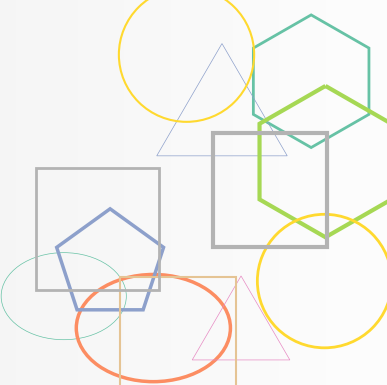[{"shape": "oval", "thickness": 0.5, "radius": 0.81, "center": [0.165, 0.231]}, {"shape": "hexagon", "thickness": 2, "radius": 0.86, "center": [0.803, 0.789]}, {"shape": "oval", "thickness": 2.5, "radius": 0.99, "center": [0.396, 0.148]}, {"shape": "triangle", "thickness": 0.5, "radius": 0.97, "center": [0.573, 0.692]}, {"shape": "pentagon", "thickness": 2.5, "radius": 0.72, "center": [0.284, 0.313]}, {"shape": "triangle", "thickness": 0.5, "radius": 0.73, "center": [0.622, 0.138]}, {"shape": "hexagon", "thickness": 3, "radius": 0.98, "center": [0.84, 0.58]}, {"shape": "circle", "thickness": 2, "radius": 0.87, "center": [0.838, 0.27]}, {"shape": "circle", "thickness": 1.5, "radius": 0.87, "center": [0.481, 0.858]}, {"shape": "square", "thickness": 1.5, "radius": 0.75, "center": [0.46, 0.131]}, {"shape": "square", "thickness": 2, "radius": 0.79, "center": [0.252, 0.404]}, {"shape": "square", "thickness": 3, "radius": 0.74, "center": [0.697, 0.508]}]